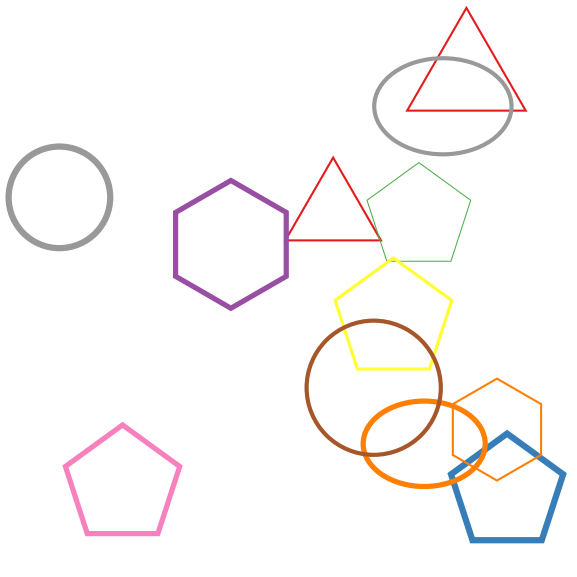[{"shape": "triangle", "thickness": 1, "radius": 0.59, "center": [0.808, 0.867]}, {"shape": "triangle", "thickness": 1, "radius": 0.48, "center": [0.577, 0.631]}, {"shape": "pentagon", "thickness": 3, "radius": 0.51, "center": [0.878, 0.146]}, {"shape": "pentagon", "thickness": 0.5, "radius": 0.47, "center": [0.725, 0.623]}, {"shape": "hexagon", "thickness": 2.5, "radius": 0.55, "center": [0.4, 0.576]}, {"shape": "oval", "thickness": 2.5, "radius": 0.53, "center": [0.735, 0.231]}, {"shape": "hexagon", "thickness": 1, "radius": 0.44, "center": [0.861, 0.255]}, {"shape": "pentagon", "thickness": 1.5, "radius": 0.53, "center": [0.681, 0.446]}, {"shape": "circle", "thickness": 2, "radius": 0.58, "center": [0.647, 0.328]}, {"shape": "pentagon", "thickness": 2.5, "radius": 0.52, "center": [0.212, 0.159]}, {"shape": "oval", "thickness": 2, "radius": 0.59, "center": [0.767, 0.815]}, {"shape": "circle", "thickness": 3, "radius": 0.44, "center": [0.103, 0.657]}]